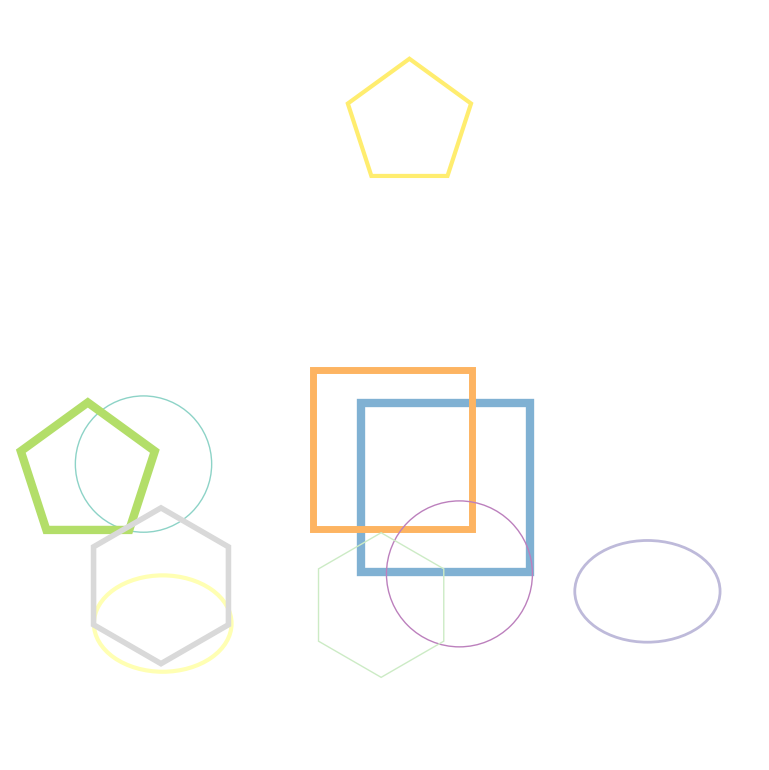[{"shape": "circle", "thickness": 0.5, "radius": 0.44, "center": [0.186, 0.397]}, {"shape": "oval", "thickness": 1.5, "radius": 0.45, "center": [0.211, 0.19]}, {"shape": "oval", "thickness": 1, "radius": 0.47, "center": [0.841, 0.232]}, {"shape": "square", "thickness": 3, "radius": 0.55, "center": [0.579, 0.367]}, {"shape": "square", "thickness": 2.5, "radius": 0.52, "center": [0.51, 0.416]}, {"shape": "pentagon", "thickness": 3, "radius": 0.46, "center": [0.114, 0.386]}, {"shape": "hexagon", "thickness": 2, "radius": 0.51, "center": [0.209, 0.239]}, {"shape": "circle", "thickness": 0.5, "radius": 0.47, "center": [0.597, 0.255]}, {"shape": "hexagon", "thickness": 0.5, "radius": 0.47, "center": [0.495, 0.214]}, {"shape": "pentagon", "thickness": 1.5, "radius": 0.42, "center": [0.532, 0.84]}]